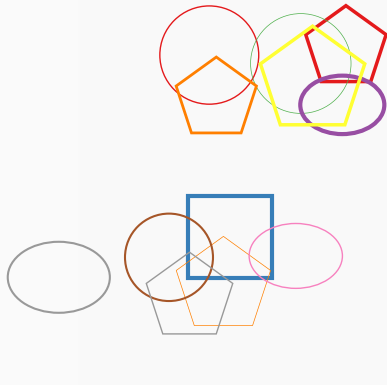[{"shape": "circle", "thickness": 1, "radius": 0.64, "center": [0.54, 0.857]}, {"shape": "pentagon", "thickness": 2.5, "radius": 0.54, "center": [0.893, 0.876]}, {"shape": "square", "thickness": 3, "radius": 0.54, "center": [0.593, 0.385]}, {"shape": "circle", "thickness": 0.5, "radius": 0.65, "center": [0.776, 0.835]}, {"shape": "oval", "thickness": 3, "radius": 0.54, "center": [0.883, 0.728]}, {"shape": "pentagon", "thickness": 2, "radius": 0.54, "center": [0.558, 0.743]}, {"shape": "pentagon", "thickness": 0.5, "radius": 0.64, "center": [0.577, 0.258]}, {"shape": "pentagon", "thickness": 2.5, "radius": 0.71, "center": [0.807, 0.79]}, {"shape": "circle", "thickness": 1.5, "radius": 0.57, "center": [0.436, 0.332]}, {"shape": "oval", "thickness": 1, "radius": 0.6, "center": [0.763, 0.335]}, {"shape": "oval", "thickness": 1.5, "radius": 0.66, "center": [0.152, 0.28]}, {"shape": "pentagon", "thickness": 1, "radius": 0.59, "center": [0.489, 0.228]}]